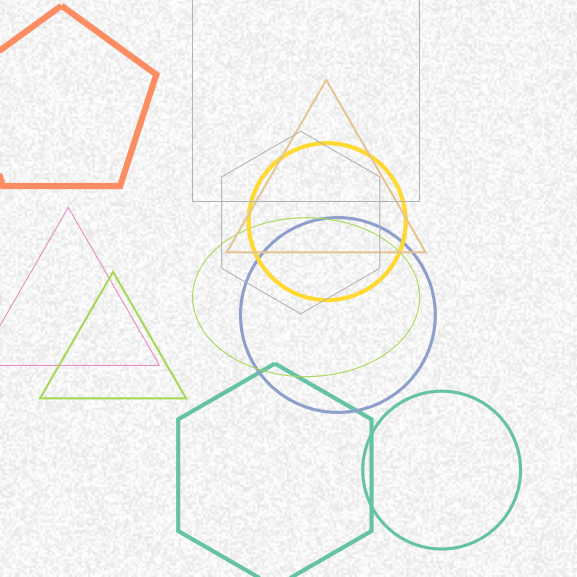[{"shape": "hexagon", "thickness": 2, "radius": 0.97, "center": [0.476, 0.176]}, {"shape": "circle", "thickness": 1.5, "radius": 0.68, "center": [0.765, 0.185]}, {"shape": "pentagon", "thickness": 3, "radius": 0.86, "center": [0.107, 0.817]}, {"shape": "circle", "thickness": 1.5, "radius": 0.84, "center": [0.585, 0.454]}, {"shape": "triangle", "thickness": 0.5, "radius": 0.91, "center": [0.118, 0.458]}, {"shape": "triangle", "thickness": 1, "radius": 0.73, "center": [0.196, 0.382]}, {"shape": "oval", "thickness": 0.5, "radius": 0.98, "center": [0.53, 0.485]}, {"shape": "circle", "thickness": 2, "radius": 0.68, "center": [0.567, 0.615]}, {"shape": "triangle", "thickness": 1, "radius": 0.99, "center": [0.565, 0.662]}, {"shape": "hexagon", "thickness": 0.5, "radius": 0.79, "center": [0.521, 0.614]}, {"shape": "square", "thickness": 0.5, "radius": 0.98, "center": [0.529, 0.848]}]